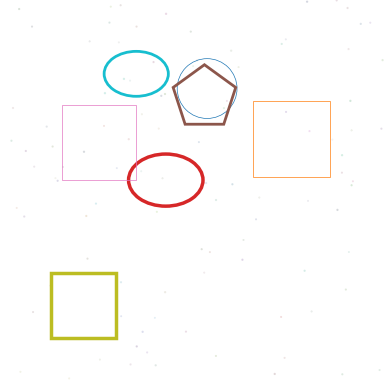[{"shape": "circle", "thickness": 0.5, "radius": 0.39, "center": [0.538, 0.77]}, {"shape": "square", "thickness": 0.5, "radius": 0.49, "center": [0.757, 0.638]}, {"shape": "oval", "thickness": 2.5, "radius": 0.48, "center": [0.431, 0.532]}, {"shape": "pentagon", "thickness": 2, "radius": 0.43, "center": [0.531, 0.746]}, {"shape": "square", "thickness": 0.5, "radius": 0.49, "center": [0.257, 0.63]}, {"shape": "square", "thickness": 2.5, "radius": 0.42, "center": [0.218, 0.206]}, {"shape": "oval", "thickness": 2, "radius": 0.42, "center": [0.354, 0.808]}]